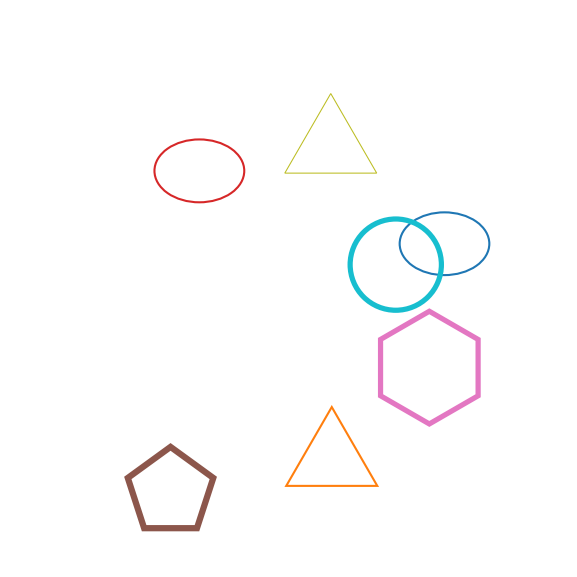[{"shape": "oval", "thickness": 1, "radius": 0.39, "center": [0.77, 0.577]}, {"shape": "triangle", "thickness": 1, "radius": 0.46, "center": [0.574, 0.203]}, {"shape": "oval", "thickness": 1, "radius": 0.39, "center": [0.345, 0.703]}, {"shape": "pentagon", "thickness": 3, "radius": 0.39, "center": [0.295, 0.147]}, {"shape": "hexagon", "thickness": 2.5, "radius": 0.49, "center": [0.743, 0.363]}, {"shape": "triangle", "thickness": 0.5, "radius": 0.46, "center": [0.573, 0.745]}, {"shape": "circle", "thickness": 2.5, "radius": 0.4, "center": [0.685, 0.541]}]